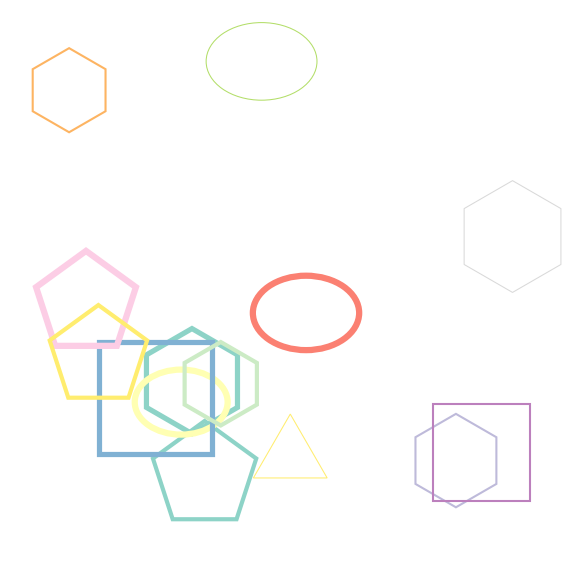[{"shape": "pentagon", "thickness": 2, "radius": 0.47, "center": [0.354, 0.176]}, {"shape": "hexagon", "thickness": 2.5, "radius": 0.46, "center": [0.332, 0.339]}, {"shape": "oval", "thickness": 3, "radius": 0.4, "center": [0.314, 0.303]}, {"shape": "hexagon", "thickness": 1, "radius": 0.4, "center": [0.789, 0.202]}, {"shape": "oval", "thickness": 3, "radius": 0.46, "center": [0.53, 0.457]}, {"shape": "square", "thickness": 2.5, "radius": 0.49, "center": [0.27, 0.31]}, {"shape": "hexagon", "thickness": 1, "radius": 0.36, "center": [0.12, 0.843]}, {"shape": "oval", "thickness": 0.5, "radius": 0.48, "center": [0.453, 0.893]}, {"shape": "pentagon", "thickness": 3, "radius": 0.45, "center": [0.149, 0.474]}, {"shape": "hexagon", "thickness": 0.5, "radius": 0.48, "center": [0.887, 0.59]}, {"shape": "square", "thickness": 1, "radius": 0.42, "center": [0.834, 0.216]}, {"shape": "hexagon", "thickness": 2, "radius": 0.36, "center": [0.382, 0.335]}, {"shape": "triangle", "thickness": 0.5, "radius": 0.37, "center": [0.503, 0.208]}, {"shape": "pentagon", "thickness": 2, "radius": 0.44, "center": [0.17, 0.382]}]